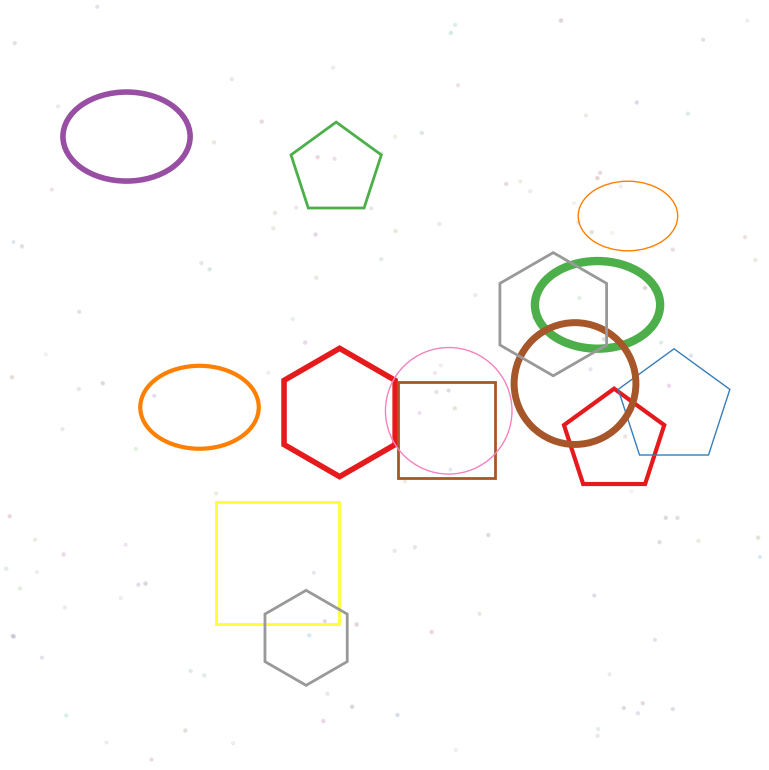[{"shape": "hexagon", "thickness": 2, "radius": 0.42, "center": [0.441, 0.464]}, {"shape": "pentagon", "thickness": 1.5, "radius": 0.34, "center": [0.798, 0.427]}, {"shape": "pentagon", "thickness": 0.5, "radius": 0.38, "center": [0.875, 0.471]}, {"shape": "pentagon", "thickness": 1, "radius": 0.31, "center": [0.437, 0.78]}, {"shape": "oval", "thickness": 3, "radius": 0.41, "center": [0.776, 0.604]}, {"shape": "oval", "thickness": 2, "radius": 0.41, "center": [0.164, 0.823]}, {"shape": "oval", "thickness": 0.5, "radius": 0.32, "center": [0.815, 0.719]}, {"shape": "oval", "thickness": 1.5, "radius": 0.38, "center": [0.259, 0.471]}, {"shape": "square", "thickness": 1, "radius": 0.4, "center": [0.36, 0.269]}, {"shape": "circle", "thickness": 2.5, "radius": 0.4, "center": [0.747, 0.502]}, {"shape": "square", "thickness": 1, "radius": 0.31, "center": [0.58, 0.442]}, {"shape": "circle", "thickness": 0.5, "radius": 0.41, "center": [0.583, 0.467]}, {"shape": "hexagon", "thickness": 1, "radius": 0.31, "center": [0.398, 0.172]}, {"shape": "hexagon", "thickness": 1, "radius": 0.4, "center": [0.719, 0.592]}]